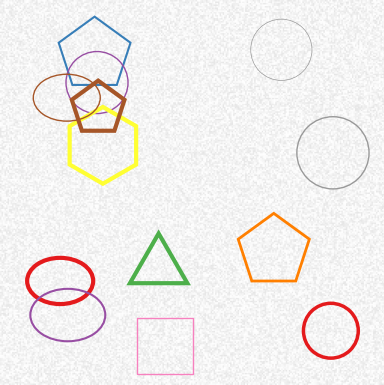[{"shape": "oval", "thickness": 3, "radius": 0.43, "center": [0.156, 0.27]}, {"shape": "circle", "thickness": 2.5, "radius": 0.36, "center": [0.859, 0.141]}, {"shape": "pentagon", "thickness": 1.5, "radius": 0.49, "center": [0.246, 0.859]}, {"shape": "triangle", "thickness": 3, "radius": 0.43, "center": [0.412, 0.307]}, {"shape": "circle", "thickness": 1, "radius": 0.4, "center": [0.252, 0.786]}, {"shape": "oval", "thickness": 1.5, "radius": 0.49, "center": [0.176, 0.182]}, {"shape": "pentagon", "thickness": 2, "radius": 0.49, "center": [0.711, 0.349]}, {"shape": "hexagon", "thickness": 3, "radius": 0.5, "center": [0.267, 0.623]}, {"shape": "pentagon", "thickness": 3, "radius": 0.36, "center": [0.255, 0.719]}, {"shape": "oval", "thickness": 1, "radius": 0.43, "center": [0.173, 0.746]}, {"shape": "square", "thickness": 1, "radius": 0.37, "center": [0.429, 0.102]}, {"shape": "circle", "thickness": 1, "radius": 0.47, "center": [0.865, 0.603]}, {"shape": "circle", "thickness": 0.5, "radius": 0.4, "center": [0.731, 0.871]}]